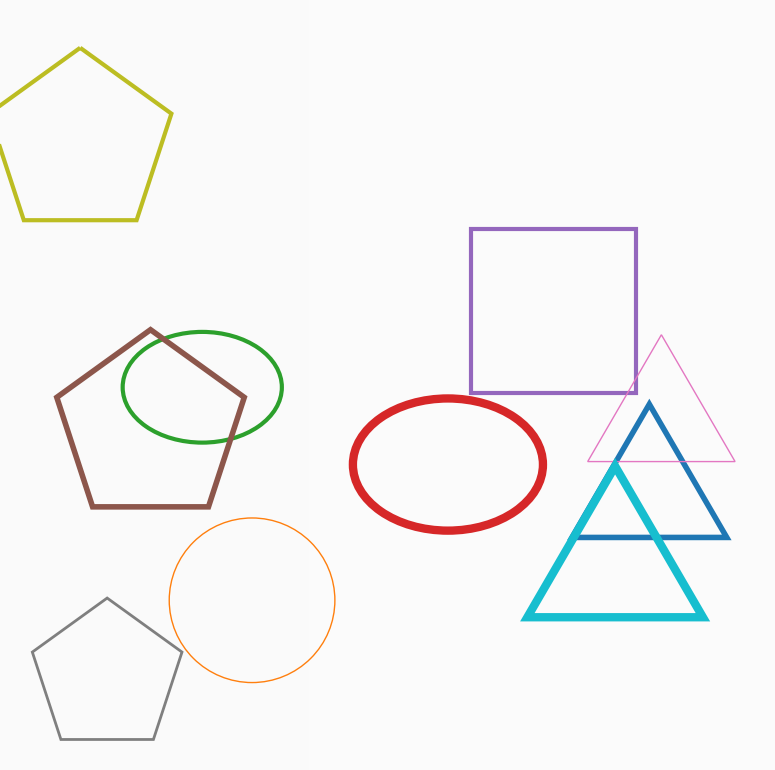[{"shape": "triangle", "thickness": 2, "radius": 0.58, "center": [0.838, 0.36]}, {"shape": "circle", "thickness": 0.5, "radius": 0.53, "center": [0.325, 0.22]}, {"shape": "oval", "thickness": 1.5, "radius": 0.51, "center": [0.261, 0.497]}, {"shape": "oval", "thickness": 3, "radius": 0.61, "center": [0.578, 0.397]}, {"shape": "square", "thickness": 1.5, "radius": 0.53, "center": [0.714, 0.596]}, {"shape": "pentagon", "thickness": 2, "radius": 0.64, "center": [0.194, 0.445]}, {"shape": "triangle", "thickness": 0.5, "radius": 0.55, "center": [0.853, 0.455]}, {"shape": "pentagon", "thickness": 1, "radius": 0.51, "center": [0.138, 0.122]}, {"shape": "pentagon", "thickness": 1.5, "radius": 0.62, "center": [0.103, 0.814]}, {"shape": "triangle", "thickness": 3, "radius": 0.65, "center": [0.794, 0.264]}]